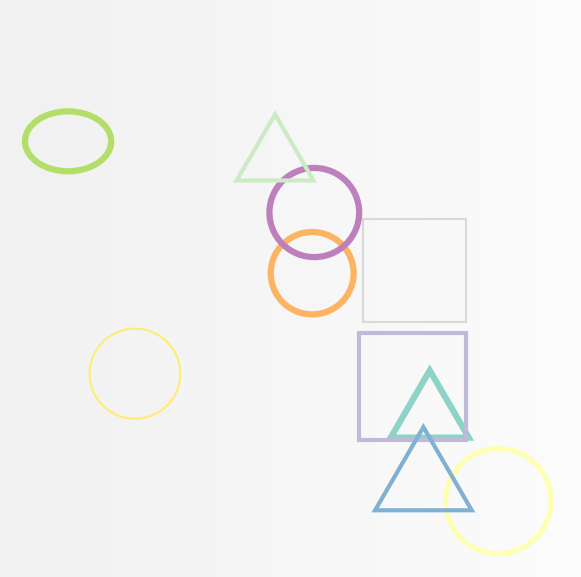[{"shape": "triangle", "thickness": 3, "radius": 0.39, "center": [0.739, 0.28]}, {"shape": "circle", "thickness": 2.5, "radius": 0.45, "center": [0.857, 0.131]}, {"shape": "square", "thickness": 2, "radius": 0.46, "center": [0.709, 0.33]}, {"shape": "triangle", "thickness": 2, "radius": 0.48, "center": [0.728, 0.164]}, {"shape": "circle", "thickness": 3, "radius": 0.36, "center": [0.537, 0.526]}, {"shape": "oval", "thickness": 3, "radius": 0.37, "center": [0.117, 0.754]}, {"shape": "square", "thickness": 1, "radius": 0.44, "center": [0.712, 0.531]}, {"shape": "circle", "thickness": 3, "radius": 0.39, "center": [0.541, 0.631]}, {"shape": "triangle", "thickness": 2, "radius": 0.38, "center": [0.473, 0.725]}, {"shape": "circle", "thickness": 1, "radius": 0.39, "center": [0.232, 0.352]}]